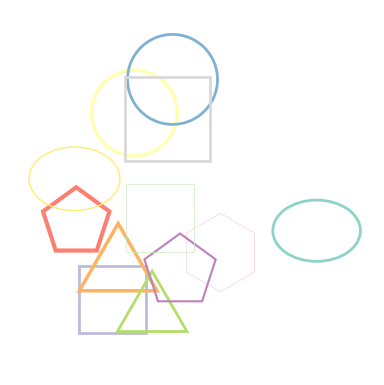[{"shape": "oval", "thickness": 2, "radius": 0.57, "center": [0.822, 0.401]}, {"shape": "circle", "thickness": 2.5, "radius": 0.56, "center": [0.349, 0.706]}, {"shape": "square", "thickness": 2, "radius": 0.43, "center": [0.293, 0.223]}, {"shape": "pentagon", "thickness": 3, "radius": 0.45, "center": [0.198, 0.423]}, {"shape": "circle", "thickness": 2, "radius": 0.58, "center": [0.448, 0.794]}, {"shape": "triangle", "thickness": 2.5, "radius": 0.58, "center": [0.307, 0.303]}, {"shape": "triangle", "thickness": 2, "radius": 0.52, "center": [0.395, 0.191]}, {"shape": "hexagon", "thickness": 0.5, "radius": 0.51, "center": [0.573, 0.344]}, {"shape": "square", "thickness": 2, "radius": 0.55, "center": [0.436, 0.691]}, {"shape": "pentagon", "thickness": 1.5, "radius": 0.49, "center": [0.468, 0.296]}, {"shape": "square", "thickness": 0.5, "radius": 0.45, "center": [0.416, 0.434]}, {"shape": "oval", "thickness": 1, "radius": 0.59, "center": [0.193, 0.536]}]